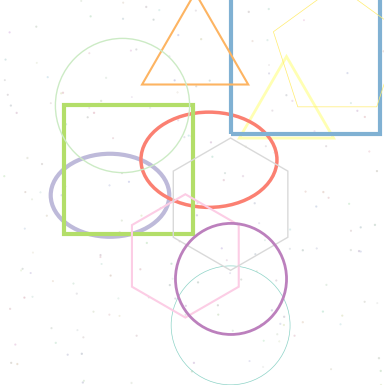[{"shape": "circle", "thickness": 0.5, "radius": 0.77, "center": [0.599, 0.155]}, {"shape": "triangle", "thickness": 2, "radius": 0.71, "center": [0.744, 0.712]}, {"shape": "oval", "thickness": 3, "radius": 0.77, "center": [0.286, 0.493]}, {"shape": "oval", "thickness": 2.5, "radius": 0.88, "center": [0.543, 0.585]}, {"shape": "square", "thickness": 3, "radius": 0.97, "center": [0.793, 0.845]}, {"shape": "triangle", "thickness": 1.5, "radius": 0.8, "center": [0.507, 0.86]}, {"shape": "square", "thickness": 3, "radius": 0.84, "center": [0.335, 0.561]}, {"shape": "hexagon", "thickness": 1.5, "radius": 0.8, "center": [0.481, 0.335]}, {"shape": "hexagon", "thickness": 1, "radius": 0.86, "center": [0.599, 0.47]}, {"shape": "circle", "thickness": 2, "radius": 0.72, "center": [0.6, 0.276]}, {"shape": "circle", "thickness": 1, "radius": 0.87, "center": [0.318, 0.726]}, {"shape": "pentagon", "thickness": 0.5, "radius": 0.87, "center": [0.876, 0.864]}]